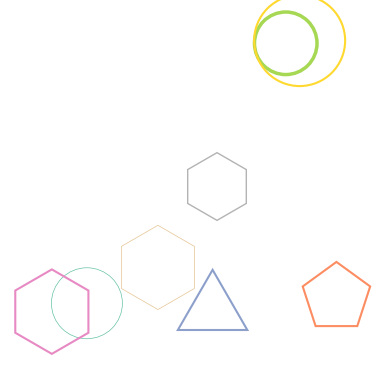[{"shape": "circle", "thickness": 0.5, "radius": 0.46, "center": [0.226, 0.212]}, {"shape": "pentagon", "thickness": 1.5, "radius": 0.46, "center": [0.874, 0.228]}, {"shape": "triangle", "thickness": 1.5, "radius": 0.52, "center": [0.552, 0.195]}, {"shape": "hexagon", "thickness": 1.5, "radius": 0.55, "center": [0.135, 0.191]}, {"shape": "circle", "thickness": 2.5, "radius": 0.41, "center": [0.742, 0.888]}, {"shape": "circle", "thickness": 1.5, "radius": 0.59, "center": [0.778, 0.895]}, {"shape": "hexagon", "thickness": 0.5, "radius": 0.55, "center": [0.41, 0.305]}, {"shape": "hexagon", "thickness": 1, "radius": 0.44, "center": [0.564, 0.516]}]